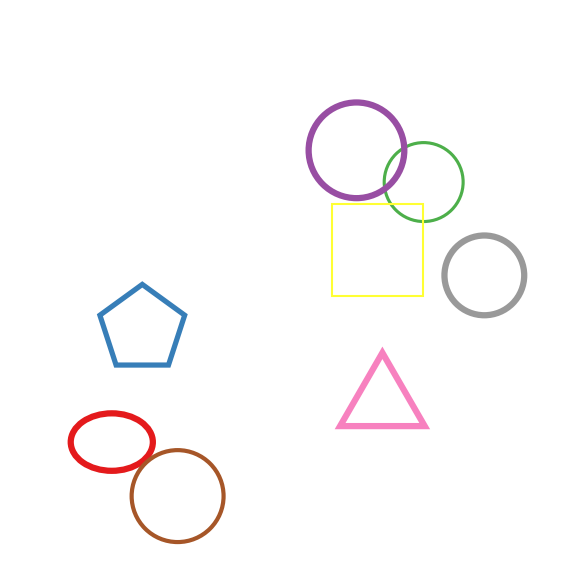[{"shape": "oval", "thickness": 3, "radius": 0.36, "center": [0.194, 0.234]}, {"shape": "pentagon", "thickness": 2.5, "radius": 0.39, "center": [0.246, 0.429]}, {"shape": "circle", "thickness": 1.5, "radius": 0.34, "center": [0.734, 0.684]}, {"shape": "circle", "thickness": 3, "radius": 0.41, "center": [0.617, 0.739]}, {"shape": "square", "thickness": 1, "radius": 0.4, "center": [0.654, 0.566]}, {"shape": "circle", "thickness": 2, "radius": 0.4, "center": [0.308, 0.14]}, {"shape": "triangle", "thickness": 3, "radius": 0.42, "center": [0.662, 0.304]}, {"shape": "circle", "thickness": 3, "radius": 0.35, "center": [0.839, 0.522]}]